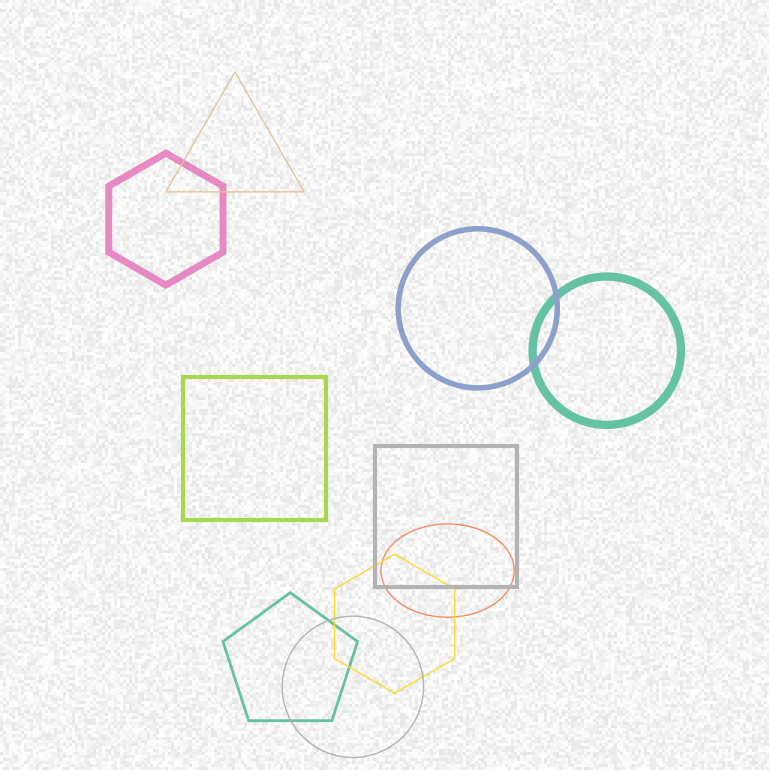[{"shape": "pentagon", "thickness": 1, "radius": 0.46, "center": [0.377, 0.138]}, {"shape": "circle", "thickness": 3, "radius": 0.48, "center": [0.788, 0.545]}, {"shape": "oval", "thickness": 0.5, "radius": 0.43, "center": [0.581, 0.259]}, {"shape": "circle", "thickness": 2, "radius": 0.52, "center": [0.62, 0.6]}, {"shape": "hexagon", "thickness": 2.5, "radius": 0.43, "center": [0.215, 0.715]}, {"shape": "square", "thickness": 1.5, "radius": 0.46, "center": [0.331, 0.417]}, {"shape": "hexagon", "thickness": 0.5, "radius": 0.45, "center": [0.513, 0.19]}, {"shape": "triangle", "thickness": 0.5, "radius": 0.52, "center": [0.305, 0.803]}, {"shape": "circle", "thickness": 0.5, "radius": 0.46, "center": [0.458, 0.108]}, {"shape": "square", "thickness": 1.5, "radius": 0.46, "center": [0.579, 0.329]}]